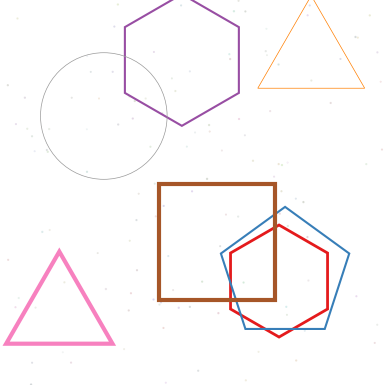[{"shape": "hexagon", "thickness": 2, "radius": 0.73, "center": [0.725, 0.27]}, {"shape": "pentagon", "thickness": 1.5, "radius": 0.88, "center": [0.74, 0.287]}, {"shape": "hexagon", "thickness": 1.5, "radius": 0.85, "center": [0.472, 0.844]}, {"shape": "triangle", "thickness": 0.5, "radius": 0.8, "center": [0.808, 0.851]}, {"shape": "square", "thickness": 3, "radius": 0.75, "center": [0.564, 0.371]}, {"shape": "triangle", "thickness": 3, "radius": 0.8, "center": [0.154, 0.187]}, {"shape": "circle", "thickness": 0.5, "radius": 0.82, "center": [0.27, 0.699]}]